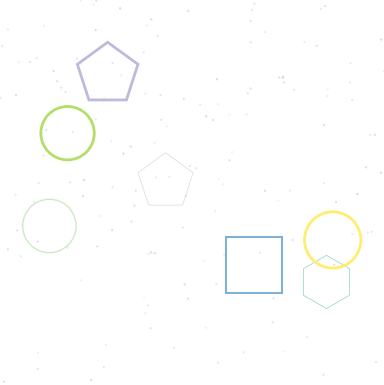[{"shape": "hexagon", "thickness": 0.5, "radius": 0.35, "center": [0.848, 0.268]}, {"shape": "pentagon", "thickness": 2, "radius": 0.41, "center": [0.28, 0.807]}, {"shape": "square", "thickness": 1.5, "radius": 0.36, "center": [0.66, 0.311]}, {"shape": "circle", "thickness": 2, "radius": 0.35, "center": [0.175, 0.654]}, {"shape": "pentagon", "thickness": 0.5, "radius": 0.38, "center": [0.43, 0.528]}, {"shape": "circle", "thickness": 1, "radius": 0.35, "center": [0.128, 0.413]}, {"shape": "circle", "thickness": 2, "radius": 0.37, "center": [0.864, 0.377]}]